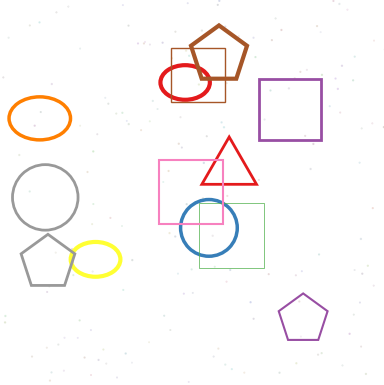[{"shape": "oval", "thickness": 3, "radius": 0.32, "center": [0.481, 0.786]}, {"shape": "triangle", "thickness": 2, "radius": 0.41, "center": [0.595, 0.562]}, {"shape": "circle", "thickness": 2.5, "radius": 0.37, "center": [0.543, 0.408]}, {"shape": "square", "thickness": 0.5, "radius": 0.42, "center": [0.602, 0.389]}, {"shape": "square", "thickness": 2, "radius": 0.4, "center": [0.753, 0.716]}, {"shape": "pentagon", "thickness": 1.5, "radius": 0.33, "center": [0.787, 0.171]}, {"shape": "oval", "thickness": 2.5, "radius": 0.4, "center": [0.103, 0.693]}, {"shape": "oval", "thickness": 3, "radius": 0.32, "center": [0.248, 0.326]}, {"shape": "pentagon", "thickness": 3, "radius": 0.38, "center": [0.569, 0.857]}, {"shape": "square", "thickness": 1, "radius": 0.35, "center": [0.514, 0.804]}, {"shape": "square", "thickness": 1.5, "radius": 0.42, "center": [0.495, 0.501]}, {"shape": "pentagon", "thickness": 2, "radius": 0.37, "center": [0.125, 0.318]}, {"shape": "circle", "thickness": 2, "radius": 0.43, "center": [0.118, 0.487]}]